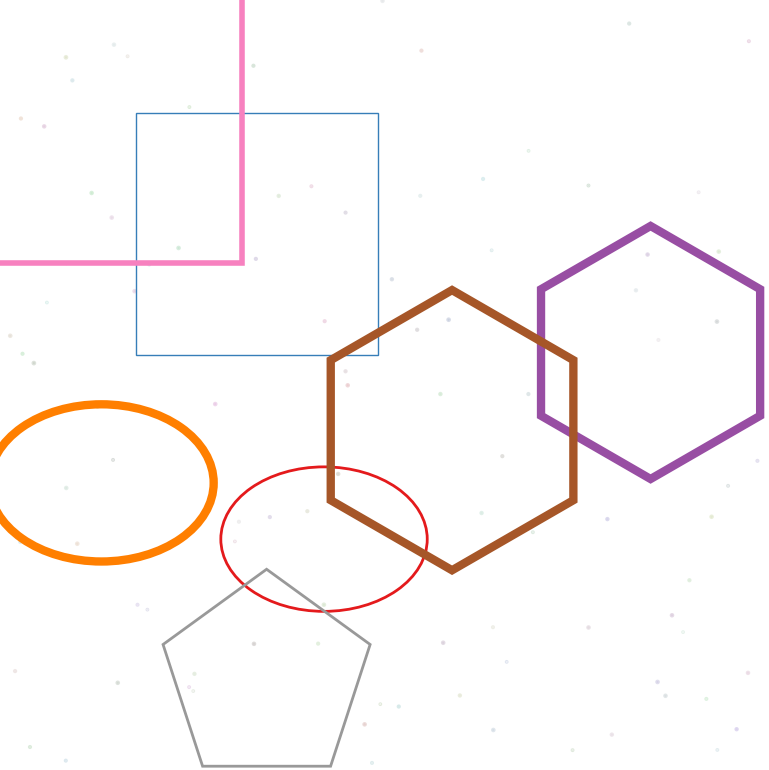[{"shape": "oval", "thickness": 1, "radius": 0.67, "center": [0.421, 0.3]}, {"shape": "square", "thickness": 0.5, "radius": 0.79, "center": [0.334, 0.696]}, {"shape": "hexagon", "thickness": 3, "radius": 0.82, "center": [0.845, 0.542]}, {"shape": "oval", "thickness": 3, "radius": 0.73, "center": [0.132, 0.373]}, {"shape": "hexagon", "thickness": 3, "radius": 0.91, "center": [0.587, 0.441]}, {"shape": "square", "thickness": 2, "radius": 0.87, "center": [0.141, 0.831]}, {"shape": "pentagon", "thickness": 1, "radius": 0.71, "center": [0.346, 0.119]}]